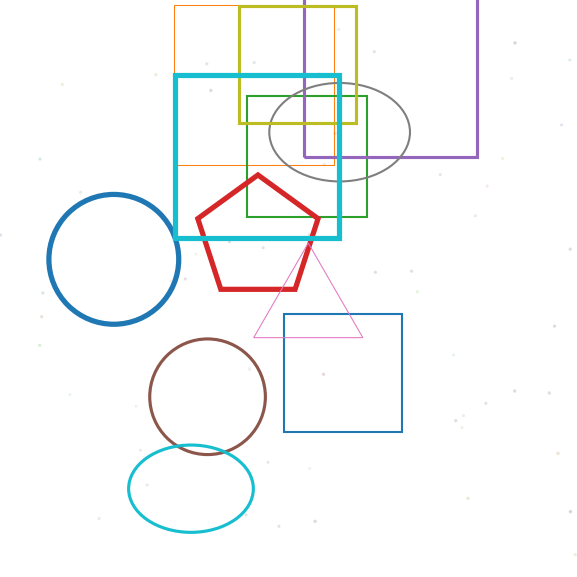[{"shape": "circle", "thickness": 2.5, "radius": 0.56, "center": [0.197, 0.55]}, {"shape": "square", "thickness": 1, "radius": 0.51, "center": [0.594, 0.353]}, {"shape": "square", "thickness": 0.5, "radius": 0.69, "center": [0.44, 0.852]}, {"shape": "square", "thickness": 1, "radius": 0.52, "center": [0.532, 0.728]}, {"shape": "pentagon", "thickness": 2.5, "radius": 0.55, "center": [0.447, 0.587]}, {"shape": "square", "thickness": 1.5, "radius": 0.75, "center": [0.676, 0.876]}, {"shape": "circle", "thickness": 1.5, "radius": 0.5, "center": [0.359, 0.312]}, {"shape": "triangle", "thickness": 0.5, "radius": 0.55, "center": [0.534, 0.469]}, {"shape": "oval", "thickness": 1, "radius": 0.61, "center": [0.588, 0.77]}, {"shape": "square", "thickness": 1.5, "radius": 0.51, "center": [0.515, 0.887]}, {"shape": "oval", "thickness": 1.5, "radius": 0.54, "center": [0.331, 0.153]}, {"shape": "square", "thickness": 2.5, "radius": 0.71, "center": [0.445, 0.728]}]